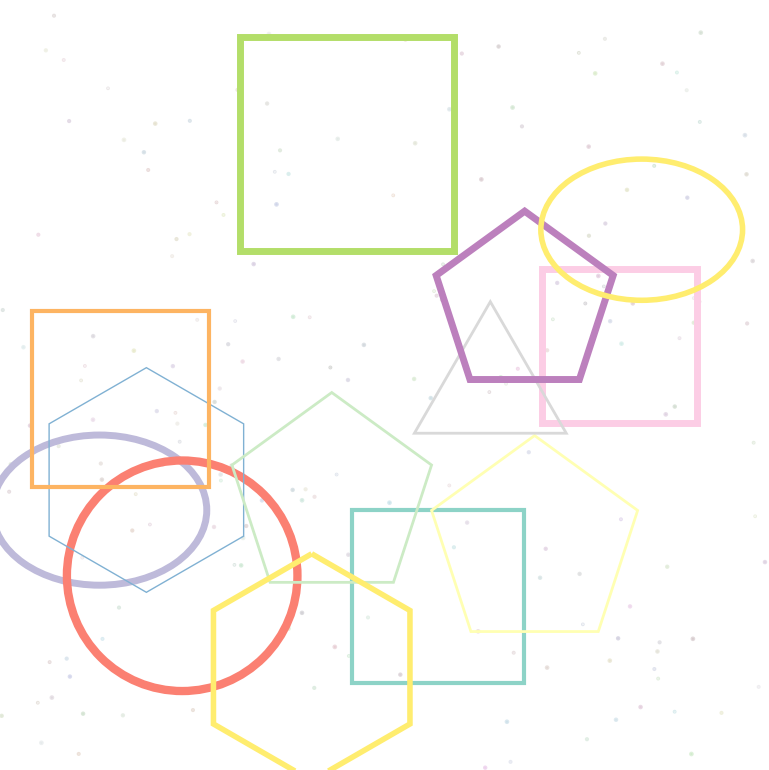[{"shape": "square", "thickness": 1.5, "radius": 0.56, "center": [0.569, 0.226]}, {"shape": "pentagon", "thickness": 1, "radius": 0.7, "center": [0.694, 0.294]}, {"shape": "oval", "thickness": 2.5, "radius": 0.7, "center": [0.129, 0.338]}, {"shape": "circle", "thickness": 3, "radius": 0.75, "center": [0.237, 0.252]}, {"shape": "hexagon", "thickness": 0.5, "radius": 0.73, "center": [0.19, 0.377]}, {"shape": "square", "thickness": 1.5, "radius": 0.57, "center": [0.156, 0.482]}, {"shape": "square", "thickness": 2.5, "radius": 0.69, "center": [0.451, 0.813]}, {"shape": "square", "thickness": 2.5, "radius": 0.5, "center": [0.805, 0.551]}, {"shape": "triangle", "thickness": 1, "radius": 0.57, "center": [0.637, 0.494]}, {"shape": "pentagon", "thickness": 2.5, "radius": 0.6, "center": [0.681, 0.605]}, {"shape": "pentagon", "thickness": 1, "radius": 0.68, "center": [0.431, 0.354]}, {"shape": "hexagon", "thickness": 2, "radius": 0.74, "center": [0.405, 0.133]}, {"shape": "oval", "thickness": 2, "radius": 0.65, "center": [0.833, 0.702]}]